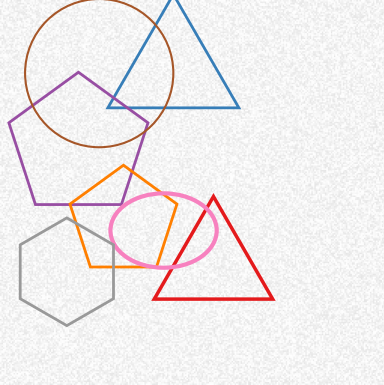[{"shape": "triangle", "thickness": 2.5, "radius": 0.89, "center": [0.554, 0.312]}, {"shape": "triangle", "thickness": 2, "radius": 0.98, "center": [0.45, 0.818]}, {"shape": "pentagon", "thickness": 2, "radius": 0.95, "center": [0.204, 0.622]}, {"shape": "pentagon", "thickness": 2, "radius": 0.73, "center": [0.321, 0.425]}, {"shape": "circle", "thickness": 1.5, "radius": 0.96, "center": [0.258, 0.81]}, {"shape": "oval", "thickness": 3, "radius": 0.69, "center": [0.425, 0.401]}, {"shape": "hexagon", "thickness": 2, "radius": 0.7, "center": [0.174, 0.294]}]